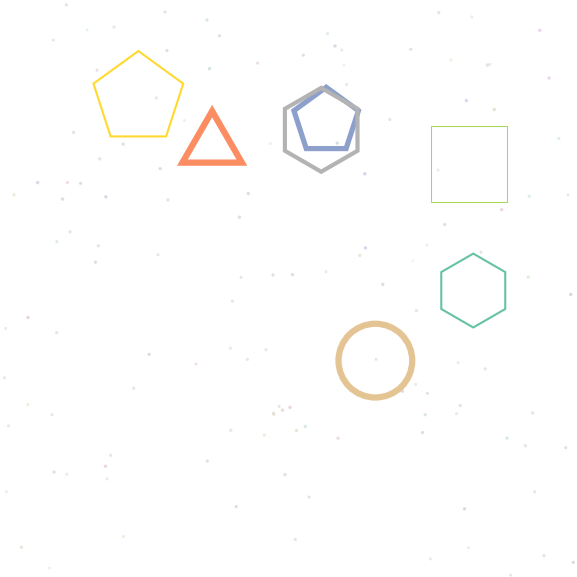[{"shape": "hexagon", "thickness": 1, "radius": 0.32, "center": [0.82, 0.496]}, {"shape": "triangle", "thickness": 3, "radius": 0.3, "center": [0.367, 0.747]}, {"shape": "pentagon", "thickness": 2.5, "radius": 0.29, "center": [0.565, 0.789]}, {"shape": "square", "thickness": 0.5, "radius": 0.33, "center": [0.812, 0.715]}, {"shape": "pentagon", "thickness": 1, "radius": 0.41, "center": [0.24, 0.829]}, {"shape": "circle", "thickness": 3, "radius": 0.32, "center": [0.65, 0.375]}, {"shape": "hexagon", "thickness": 2, "radius": 0.36, "center": [0.556, 0.774]}]